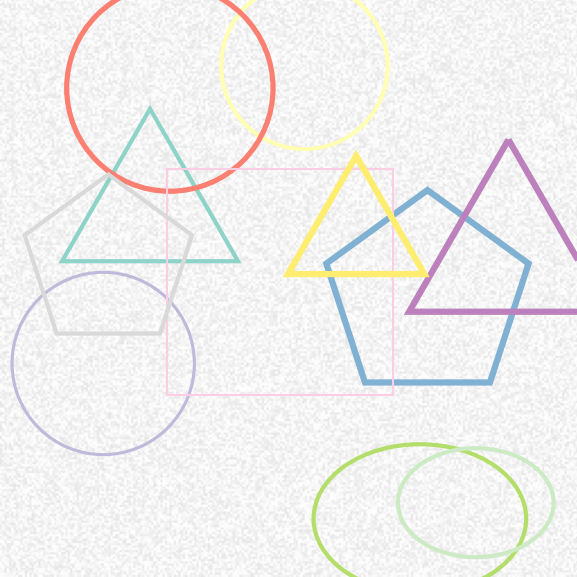[{"shape": "triangle", "thickness": 2, "radius": 0.88, "center": [0.26, 0.635]}, {"shape": "circle", "thickness": 2, "radius": 0.72, "center": [0.527, 0.885]}, {"shape": "circle", "thickness": 1.5, "radius": 0.79, "center": [0.179, 0.37]}, {"shape": "circle", "thickness": 2.5, "radius": 0.89, "center": [0.294, 0.847]}, {"shape": "pentagon", "thickness": 3, "radius": 0.92, "center": [0.74, 0.486]}, {"shape": "oval", "thickness": 2, "radius": 0.92, "center": [0.727, 0.101]}, {"shape": "square", "thickness": 1, "radius": 0.98, "center": [0.484, 0.511]}, {"shape": "pentagon", "thickness": 2, "radius": 0.76, "center": [0.188, 0.545]}, {"shape": "triangle", "thickness": 3, "radius": 0.99, "center": [0.88, 0.559]}, {"shape": "oval", "thickness": 2, "radius": 0.67, "center": [0.824, 0.129]}, {"shape": "triangle", "thickness": 3, "radius": 0.68, "center": [0.617, 0.593]}]